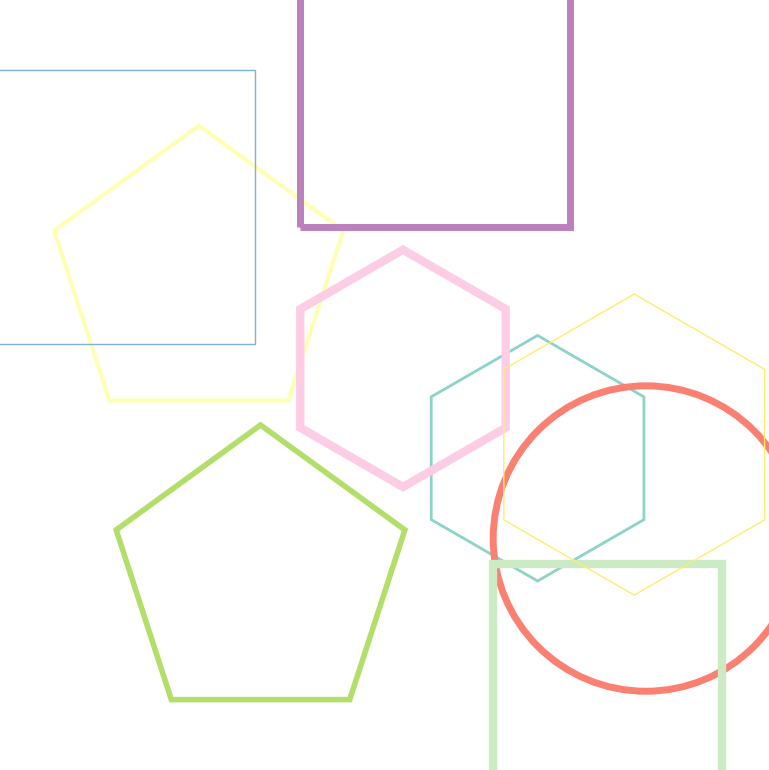[{"shape": "hexagon", "thickness": 1, "radius": 0.8, "center": [0.698, 0.405]}, {"shape": "pentagon", "thickness": 1.5, "radius": 0.99, "center": [0.258, 0.639]}, {"shape": "circle", "thickness": 2.5, "radius": 0.99, "center": [0.839, 0.301]}, {"shape": "square", "thickness": 0.5, "radius": 0.89, "center": [0.152, 0.731]}, {"shape": "pentagon", "thickness": 2, "radius": 0.99, "center": [0.338, 0.251]}, {"shape": "hexagon", "thickness": 3, "radius": 0.77, "center": [0.523, 0.522]}, {"shape": "square", "thickness": 2.5, "radius": 0.88, "center": [0.564, 0.88]}, {"shape": "square", "thickness": 3, "radius": 0.75, "center": [0.789, 0.118]}, {"shape": "hexagon", "thickness": 0.5, "radius": 0.98, "center": [0.824, 0.423]}]